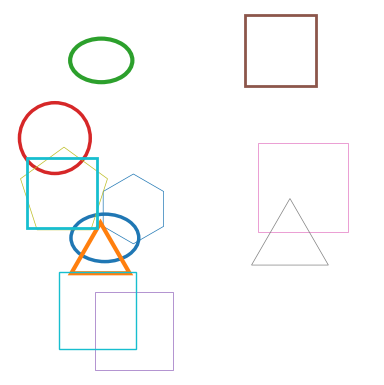[{"shape": "oval", "thickness": 2.5, "radius": 0.44, "center": [0.272, 0.382]}, {"shape": "hexagon", "thickness": 0.5, "radius": 0.45, "center": [0.346, 0.457]}, {"shape": "triangle", "thickness": 3, "radius": 0.44, "center": [0.261, 0.334]}, {"shape": "oval", "thickness": 3, "radius": 0.4, "center": [0.263, 0.843]}, {"shape": "circle", "thickness": 2.5, "radius": 0.46, "center": [0.142, 0.641]}, {"shape": "square", "thickness": 0.5, "radius": 0.51, "center": [0.348, 0.14]}, {"shape": "square", "thickness": 2, "radius": 0.46, "center": [0.729, 0.869]}, {"shape": "square", "thickness": 0.5, "radius": 0.58, "center": [0.787, 0.514]}, {"shape": "triangle", "thickness": 0.5, "radius": 0.58, "center": [0.753, 0.369]}, {"shape": "pentagon", "thickness": 0.5, "radius": 0.59, "center": [0.166, 0.499]}, {"shape": "square", "thickness": 1, "radius": 0.5, "center": [0.253, 0.193]}, {"shape": "square", "thickness": 2, "radius": 0.46, "center": [0.161, 0.499]}]